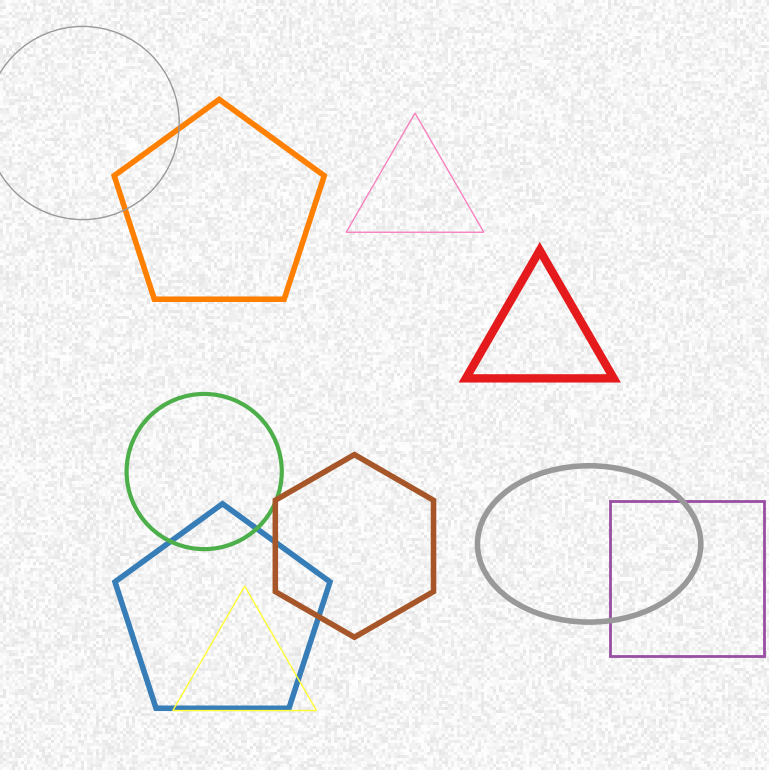[{"shape": "triangle", "thickness": 3, "radius": 0.55, "center": [0.701, 0.564]}, {"shape": "pentagon", "thickness": 2, "radius": 0.73, "center": [0.289, 0.199]}, {"shape": "circle", "thickness": 1.5, "radius": 0.5, "center": [0.265, 0.388]}, {"shape": "square", "thickness": 1, "radius": 0.5, "center": [0.892, 0.249]}, {"shape": "pentagon", "thickness": 2, "radius": 0.72, "center": [0.285, 0.727]}, {"shape": "triangle", "thickness": 0.5, "radius": 0.54, "center": [0.318, 0.131]}, {"shape": "hexagon", "thickness": 2, "radius": 0.59, "center": [0.46, 0.291]}, {"shape": "triangle", "thickness": 0.5, "radius": 0.52, "center": [0.539, 0.75]}, {"shape": "circle", "thickness": 0.5, "radius": 0.63, "center": [0.107, 0.84]}, {"shape": "oval", "thickness": 2, "radius": 0.73, "center": [0.765, 0.294]}]